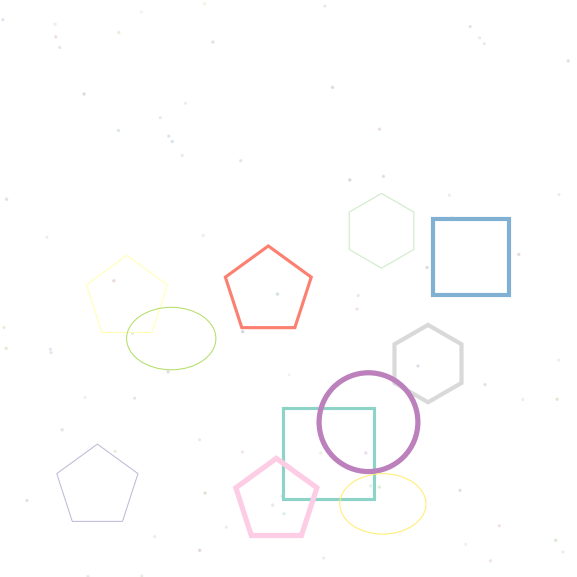[{"shape": "square", "thickness": 1.5, "radius": 0.39, "center": [0.568, 0.213]}, {"shape": "pentagon", "thickness": 0.5, "radius": 0.37, "center": [0.22, 0.483]}, {"shape": "pentagon", "thickness": 0.5, "radius": 0.37, "center": [0.169, 0.156]}, {"shape": "pentagon", "thickness": 1.5, "radius": 0.39, "center": [0.465, 0.495]}, {"shape": "square", "thickness": 2, "radius": 0.33, "center": [0.816, 0.554]}, {"shape": "oval", "thickness": 0.5, "radius": 0.39, "center": [0.297, 0.413]}, {"shape": "pentagon", "thickness": 2.5, "radius": 0.37, "center": [0.479, 0.132]}, {"shape": "hexagon", "thickness": 2, "radius": 0.33, "center": [0.741, 0.37]}, {"shape": "circle", "thickness": 2.5, "radius": 0.43, "center": [0.638, 0.268]}, {"shape": "hexagon", "thickness": 0.5, "radius": 0.32, "center": [0.661, 0.599]}, {"shape": "oval", "thickness": 0.5, "radius": 0.37, "center": [0.663, 0.127]}]